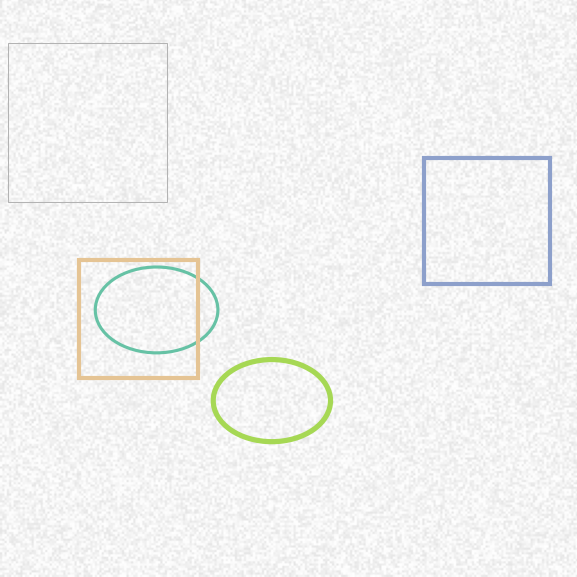[{"shape": "oval", "thickness": 1.5, "radius": 0.53, "center": [0.271, 0.462]}, {"shape": "square", "thickness": 2, "radius": 0.54, "center": [0.843, 0.616]}, {"shape": "oval", "thickness": 2.5, "radius": 0.51, "center": [0.471, 0.305]}, {"shape": "square", "thickness": 2, "radius": 0.51, "center": [0.24, 0.446]}, {"shape": "square", "thickness": 0.5, "radius": 0.69, "center": [0.151, 0.787]}]